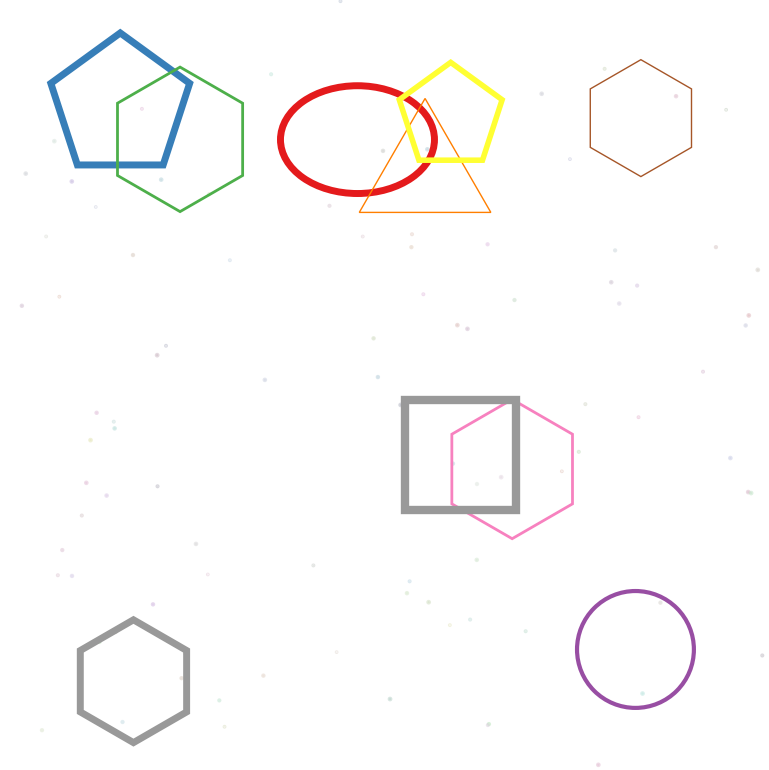[{"shape": "oval", "thickness": 2.5, "radius": 0.5, "center": [0.464, 0.819]}, {"shape": "pentagon", "thickness": 2.5, "radius": 0.47, "center": [0.156, 0.862]}, {"shape": "hexagon", "thickness": 1, "radius": 0.47, "center": [0.234, 0.819]}, {"shape": "circle", "thickness": 1.5, "radius": 0.38, "center": [0.825, 0.157]}, {"shape": "triangle", "thickness": 0.5, "radius": 0.49, "center": [0.552, 0.773]}, {"shape": "pentagon", "thickness": 2, "radius": 0.35, "center": [0.585, 0.849]}, {"shape": "hexagon", "thickness": 0.5, "radius": 0.38, "center": [0.832, 0.847]}, {"shape": "hexagon", "thickness": 1, "radius": 0.45, "center": [0.665, 0.391]}, {"shape": "hexagon", "thickness": 2.5, "radius": 0.4, "center": [0.173, 0.115]}, {"shape": "square", "thickness": 3, "radius": 0.36, "center": [0.598, 0.409]}]